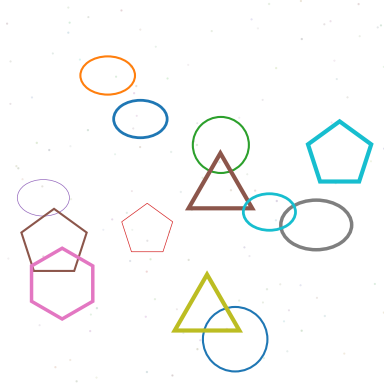[{"shape": "oval", "thickness": 2, "radius": 0.35, "center": [0.365, 0.691]}, {"shape": "circle", "thickness": 1.5, "radius": 0.42, "center": [0.611, 0.119]}, {"shape": "oval", "thickness": 1.5, "radius": 0.35, "center": [0.28, 0.804]}, {"shape": "circle", "thickness": 1.5, "radius": 0.36, "center": [0.574, 0.623]}, {"shape": "pentagon", "thickness": 0.5, "radius": 0.35, "center": [0.382, 0.402]}, {"shape": "oval", "thickness": 0.5, "radius": 0.34, "center": [0.113, 0.486]}, {"shape": "triangle", "thickness": 3, "radius": 0.48, "center": [0.572, 0.507]}, {"shape": "pentagon", "thickness": 1.5, "radius": 0.45, "center": [0.14, 0.368]}, {"shape": "hexagon", "thickness": 2.5, "radius": 0.46, "center": [0.161, 0.263]}, {"shape": "oval", "thickness": 2.5, "radius": 0.46, "center": [0.821, 0.416]}, {"shape": "triangle", "thickness": 3, "radius": 0.49, "center": [0.538, 0.19]}, {"shape": "oval", "thickness": 2, "radius": 0.34, "center": [0.7, 0.449]}, {"shape": "pentagon", "thickness": 3, "radius": 0.43, "center": [0.882, 0.598]}]